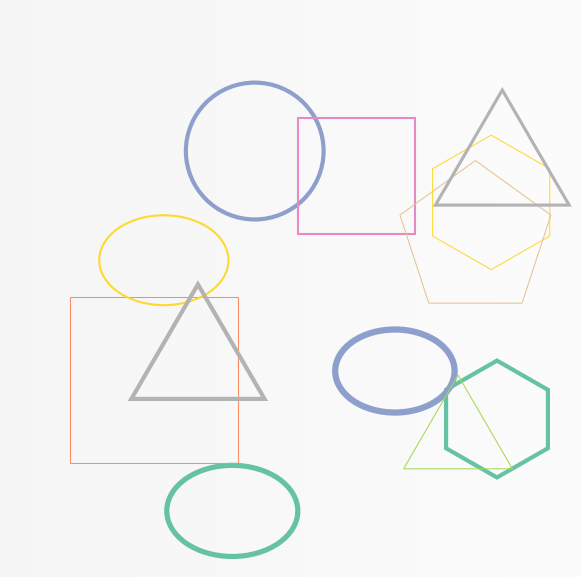[{"shape": "oval", "thickness": 2.5, "radius": 0.56, "center": [0.4, 0.114]}, {"shape": "hexagon", "thickness": 2, "radius": 0.51, "center": [0.855, 0.274]}, {"shape": "square", "thickness": 0.5, "radius": 0.72, "center": [0.265, 0.341]}, {"shape": "oval", "thickness": 3, "radius": 0.51, "center": [0.679, 0.357]}, {"shape": "circle", "thickness": 2, "radius": 0.59, "center": [0.438, 0.738]}, {"shape": "square", "thickness": 1, "radius": 0.5, "center": [0.614, 0.695]}, {"shape": "triangle", "thickness": 0.5, "radius": 0.54, "center": [0.788, 0.241]}, {"shape": "hexagon", "thickness": 0.5, "radius": 0.58, "center": [0.845, 0.649]}, {"shape": "oval", "thickness": 1, "radius": 0.56, "center": [0.282, 0.549]}, {"shape": "pentagon", "thickness": 0.5, "radius": 0.68, "center": [0.818, 0.585]}, {"shape": "triangle", "thickness": 2, "radius": 0.66, "center": [0.341, 0.375]}, {"shape": "triangle", "thickness": 1.5, "radius": 0.66, "center": [0.864, 0.71]}]